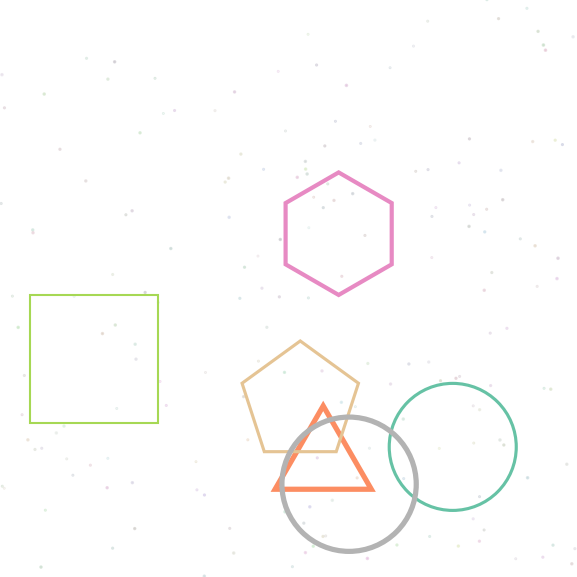[{"shape": "circle", "thickness": 1.5, "radius": 0.55, "center": [0.784, 0.225]}, {"shape": "triangle", "thickness": 2.5, "radius": 0.48, "center": [0.56, 0.2]}, {"shape": "hexagon", "thickness": 2, "radius": 0.53, "center": [0.586, 0.594]}, {"shape": "square", "thickness": 1, "radius": 0.55, "center": [0.163, 0.378]}, {"shape": "pentagon", "thickness": 1.5, "radius": 0.53, "center": [0.52, 0.303]}, {"shape": "circle", "thickness": 2.5, "radius": 0.58, "center": [0.604, 0.161]}]